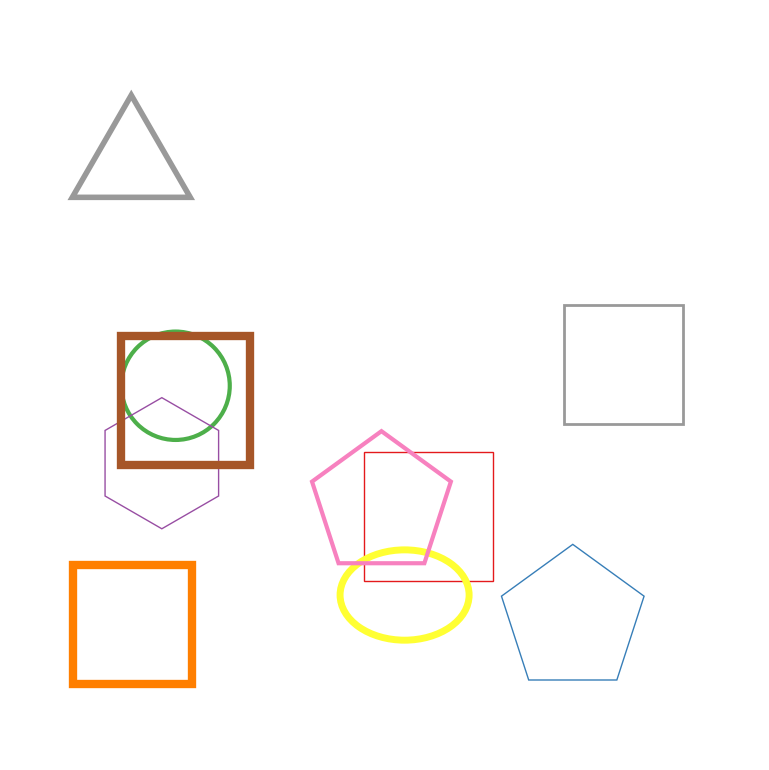[{"shape": "square", "thickness": 0.5, "radius": 0.42, "center": [0.556, 0.33]}, {"shape": "pentagon", "thickness": 0.5, "radius": 0.49, "center": [0.744, 0.196]}, {"shape": "circle", "thickness": 1.5, "radius": 0.35, "center": [0.228, 0.499]}, {"shape": "hexagon", "thickness": 0.5, "radius": 0.43, "center": [0.21, 0.398]}, {"shape": "square", "thickness": 3, "radius": 0.39, "center": [0.172, 0.189]}, {"shape": "oval", "thickness": 2.5, "radius": 0.42, "center": [0.525, 0.227]}, {"shape": "square", "thickness": 3, "radius": 0.42, "center": [0.241, 0.48]}, {"shape": "pentagon", "thickness": 1.5, "radius": 0.47, "center": [0.495, 0.345]}, {"shape": "triangle", "thickness": 2, "radius": 0.44, "center": [0.17, 0.788]}, {"shape": "square", "thickness": 1, "radius": 0.39, "center": [0.81, 0.527]}]